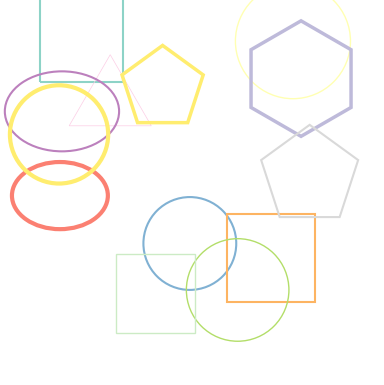[{"shape": "square", "thickness": 1.5, "radius": 0.54, "center": [0.212, 0.896]}, {"shape": "circle", "thickness": 1, "radius": 0.75, "center": [0.761, 0.893]}, {"shape": "hexagon", "thickness": 2.5, "radius": 0.75, "center": [0.782, 0.796]}, {"shape": "oval", "thickness": 3, "radius": 0.62, "center": [0.156, 0.492]}, {"shape": "circle", "thickness": 1.5, "radius": 0.6, "center": [0.493, 0.368]}, {"shape": "square", "thickness": 1.5, "radius": 0.57, "center": [0.704, 0.329]}, {"shape": "circle", "thickness": 1, "radius": 0.67, "center": [0.617, 0.247]}, {"shape": "triangle", "thickness": 0.5, "radius": 0.62, "center": [0.286, 0.735]}, {"shape": "pentagon", "thickness": 1.5, "radius": 0.66, "center": [0.804, 0.543]}, {"shape": "oval", "thickness": 1.5, "radius": 0.74, "center": [0.161, 0.711]}, {"shape": "square", "thickness": 1, "radius": 0.51, "center": [0.403, 0.238]}, {"shape": "circle", "thickness": 3, "radius": 0.64, "center": [0.153, 0.651]}, {"shape": "pentagon", "thickness": 2.5, "radius": 0.55, "center": [0.422, 0.771]}]